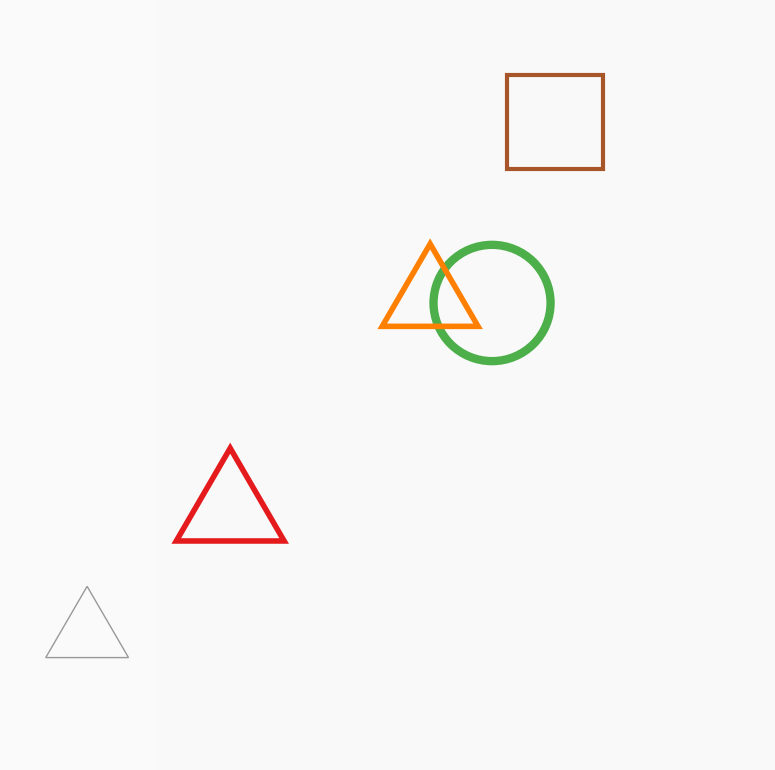[{"shape": "triangle", "thickness": 2, "radius": 0.4, "center": [0.297, 0.338]}, {"shape": "circle", "thickness": 3, "radius": 0.38, "center": [0.635, 0.607]}, {"shape": "triangle", "thickness": 2, "radius": 0.36, "center": [0.555, 0.612]}, {"shape": "square", "thickness": 1.5, "radius": 0.31, "center": [0.716, 0.841]}, {"shape": "triangle", "thickness": 0.5, "radius": 0.31, "center": [0.112, 0.177]}]